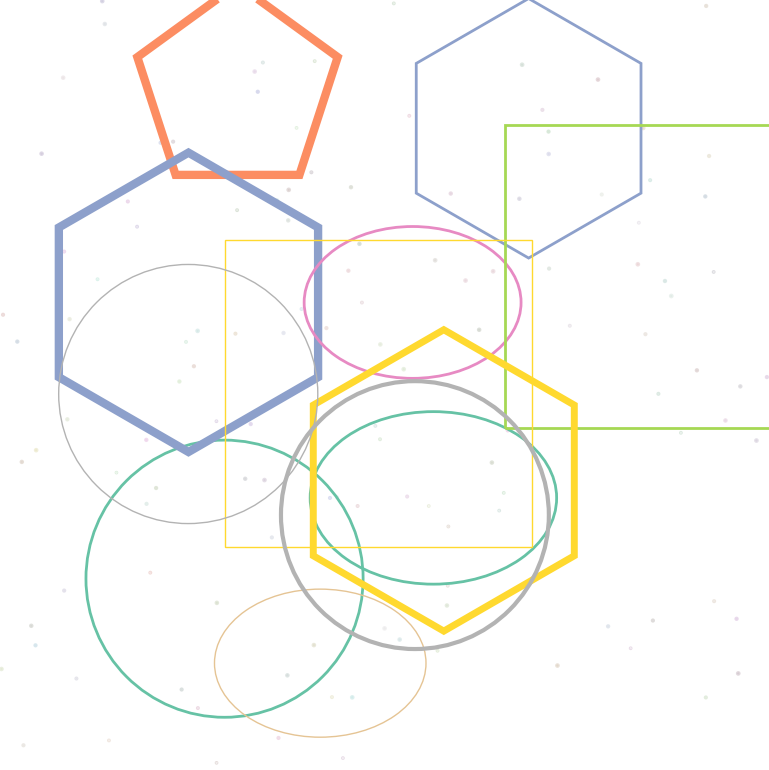[{"shape": "oval", "thickness": 1, "radius": 0.8, "center": [0.563, 0.353]}, {"shape": "circle", "thickness": 1, "radius": 0.9, "center": [0.292, 0.248]}, {"shape": "pentagon", "thickness": 3, "radius": 0.68, "center": [0.308, 0.884]}, {"shape": "hexagon", "thickness": 1, "radius": 0.84, "center": [0.687, 0.833]}, {"shape": "hexagon", "thickness": 3, "radius": 0.97, "center": [0.245, 0.607]}, {"shape": "oval", "thickness": 1, "radius": 0.7, "center": [0.536, 0.607]}, {"shape": "square", "thickness": 1, "radius": 0.99, "center": [0.854, 0.641]}, {"shape": "hexagon", "thickness": 2.5, "radius": 0.98, "center": [0.576, 0.376]}, {"shape": "square", "thickness": 0.5, "radius": 1.0, "center": [0.492, 0.488]}, {"shape": "oval", "thickness": 0.5, "radius": 0.69, "center": [0.416, 0.139]}, {"shape": "circle", "thickness": 0.5, "radius": 0.84, "center": [0.244, 0.488]}, {"shape": "circle", "thickness": 1.5, "radius": 0.87, "center": [0.539, 0.331]}]